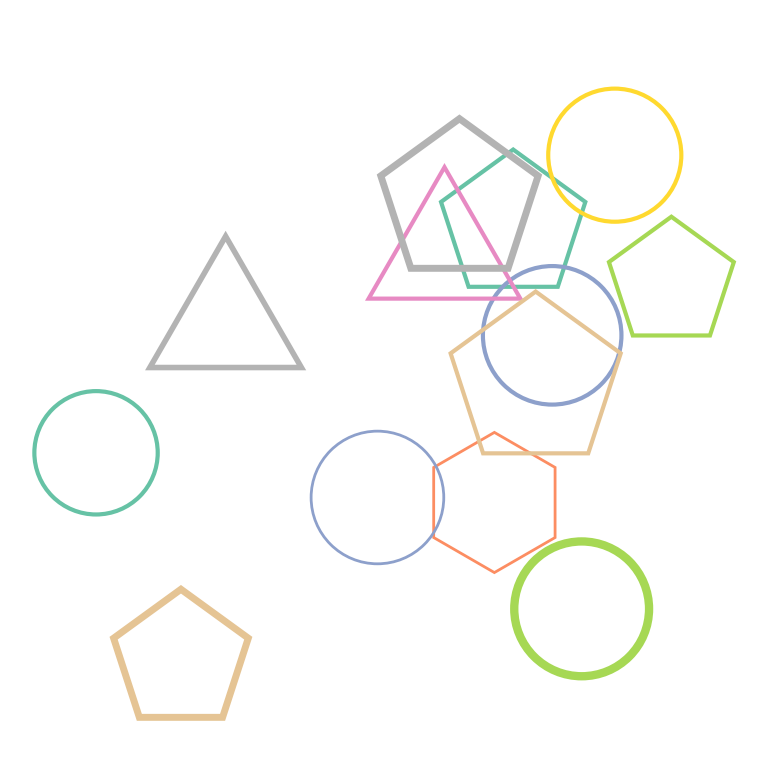[{"shape": "circle", "thickness": 1.5, "radius": 0.4, "center": [0.125, 0.412]}, {"shape": "pentagon", "thickness": 1.5, "radius": 0.49, "center": [0.666, 0.707]}, {"shape": "hexagon", "thickness": 1, "radius": 0.46, "center": [0.642, 0.347]}, {"shape": "circle", "thickness": 1, "radius": 0.43, "center": [0.49, 0.354]}, {"shape": "circle", "thickness": 1.5, "radius": 0.45, "center": [0.717, 0.565]}, {"shape": "triangle", "thickness": 1.5, "radius": 0.57, "center": [0.577, 0.669]}, {"shape": "pentagon", "thickness": 1.5, "radius": 0.43, "center": [0.872, 0.633]}, {"shape": "circle", "thickness": 3, "radius": 0.44, "center": [0.755, 0.209]}, {"shape": "circle", "thickness": 1.5, "radius": 0.43, "center": [0.798, 0.798]}, {"shape": "pentagon", "thickness": 1.5, "radius": 0.58, "center": [0.696, 0.505]}, {"shape": "pentagon", "thickness": 2.5, "radius": 0.46, "center": [0.235, 0.143]}, {"shape": "pentagon", "thickness": 2.5, "radius": 0.54, "center": [0.597, 0.738]}, {"shape": "triangle", "thickness": 2, "radius": 0.57, "center": [0.293, 0.58]}]